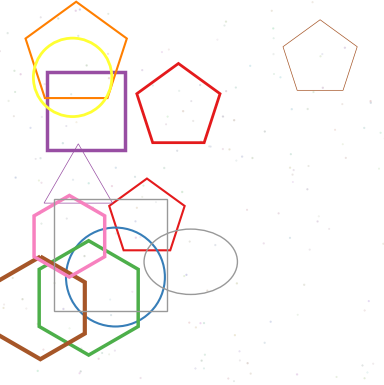[{"shape": "pentagon", "thickness": 2, "radius": 0.57, "center": [0.463, 0.721]}, {"shape": "pentagon", "thickness": 1.5, "radius": 0.52, "center": [0.382, 0.433]}, {"shape": "circle", "thickness": 1.5, "radius": 0.64, "center": [0.3, 0.28]}, {"shape": "hexagon", "thickness": 2.5, "radius": 0.74, "center": [0.23, 0.226]}, {"shape": "square", "thickness": 2.5, "radius": 0.5, "center": [0.223, 0.712]}, {"shape": "triangle", "thickness": 0.5, "radius": 0.51, "center": [0.203, 0.524]}, {"shape": "pentagon", "thickness": 1.5, "radius": 0.69, "center": [0.198, 0.857]}, {"shape": "circle", "thickness": 2, "radius": 0.51, "center": [0.189, 0.799]}, {"shape": "pentagon", "thickness": 0.5, "radius": 0.51, "center": [0.831, 0.847]}, {"shape": "hexagon", "thickness": 3, "radius": 0.67, "center": [0.105, 0.2]}, {"shape": "hexagon", "thickness": 2.5, "radius": 0.53, "center": [0.18, 0.386]}, {"shape": "oval", "thickness": 1, "radius": 0.61, "center": [0.495, 0.32]}, {"shape": "square", "thickness": 1, "radius": 0.73, "center": [0.287, 0.337]}]